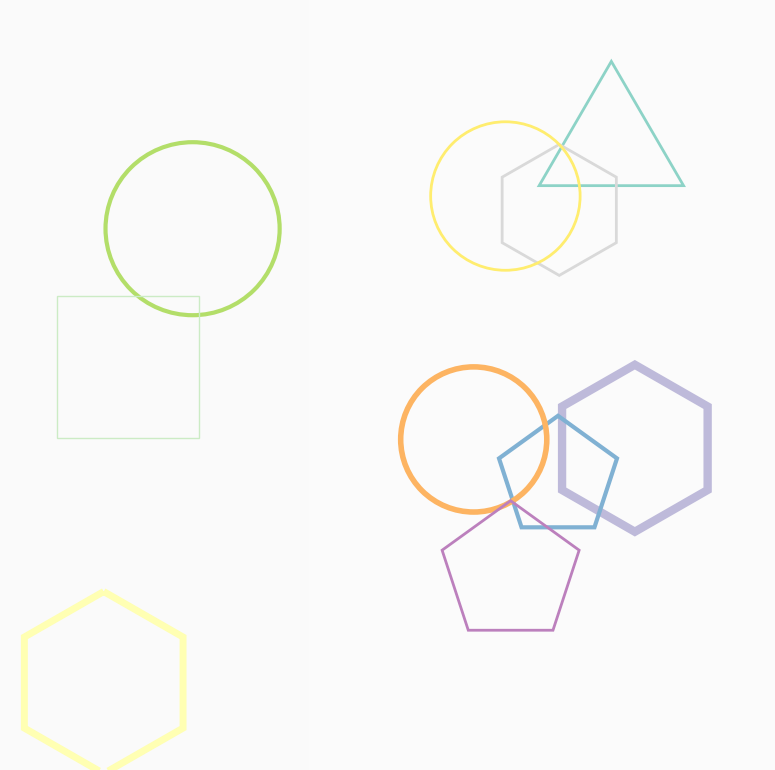[{"shape": "triangle", "thickness": 1, "radius": 0.54, "center": [0.789, 0.813]}, {"shape": "hexagon", "thickness": 2.5, "radius": 0.59, "center": [0.134, 0.114]}, {"shape": "hexagon", "thickness": 3, "radius": 0.54, "center": [0.819, 0.418]}, {"shape": "pentagon", "thickness": 1.5, "radius": 0.4, "center": [0.72, 0.38]}, {"shape": "circle", "thickness": 2, "radius": 0.47, "center": [0.611, 0.429]}, {"shape": "circle", "thickness": 1.5, "radius": 0.56, "center": [0.248, 0.703]}, {"shape": "hexagon", "thickness": 1, "radius": 0.43, "center": [0.722, 0.727]}, {"shape": "pentagon", "thickness": 1, "radius": 0.46, "center": [0.659, 0.257]}, {"shape": "square", "thickness": 0.5, "radius": 0.46, "center": [0.165, 0.523]}, {"shape": "circle", "thickness": 1, "radius": 0.48, "center": [0.652, 0.745]}]